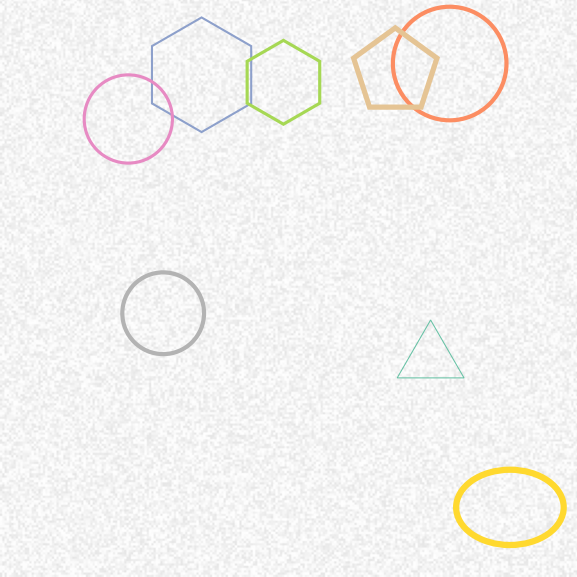[{"shape": "triangle", "thickness": 0.5, "radius": 0.33, "center": [0.746, 0.378]}, {"shape": "circle", "thickness": 2, "radius": 0.49, "center": [0.779, 0.889]}, {"shape": "hexagon", "thickness": 1, "radius": 0.5, "center": [0.349, 0.87]}, {"shape": "circle", "thickness": 1.5, "radius": 0.38, "center": [0.222, 0.793]}, {"shape": "hexagon", "thickness": 1.5, "radius": 0.36, "center": [0.491, 0.857]}, {"shape": "oval", "thickness": 3, "radius": 0.47, "center": [0.883, 0.121]}, {"shape": "pentagon", "thickness": 2.5, "radius": 0.38, "center": [0.684, 0.875]}, {"shape": "circle", "thickness": 2, "radius": 0.35, "center": [0.283, 0.457]}]